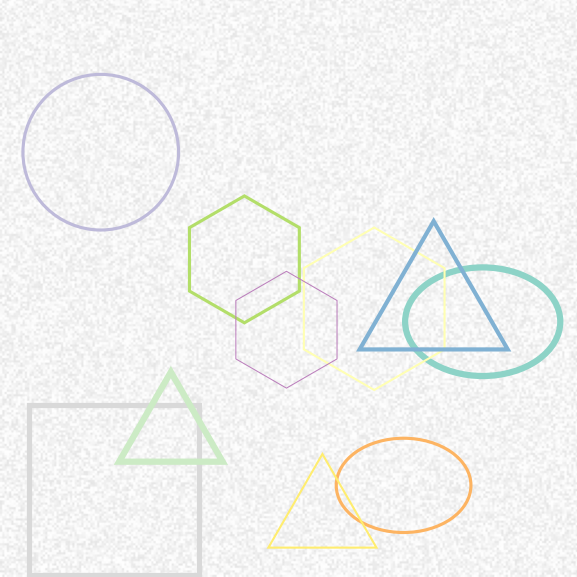[{"shape": "oval", "thickness": 3, "radius": 0.67, "center": [0.836, 0.442]}, {"shape": "hexagon", "thickness": 1, "radius": 0.7, "center": [0.648, 0.465]}, {"shape": "circle", "thickness": 1.5, "radius": 0.67, "center": [0.174, 0.736]}, {"shape": "triangle", "thickness": 2, "radius": 0.74, "center": [0.751, 0.468]}, {"shape": "oval", "thickness": 1.5, "radius": 0.58, "center": [0.699, 0.159]}, {"shape": "hexagon", "thickness": 1.5, "radius": 0.55, "center": [0.423, 0.55]}, {"shape": "square", "thickness": 2.5, "radius": 0.74, "center": [0.197, 0.151]}, {"shape": "hexagon", "thickness": 0.5, "radius": 0.51, "center": [0.496, 0.428]}, {"shape": "triangle", "thickness": 3, "radius": 0.52, "center": [0.296, 0.251]}, {"shape": "triangle", "thickness": 1, "radius": 0.54, "center": [0.558, 0.105]}]